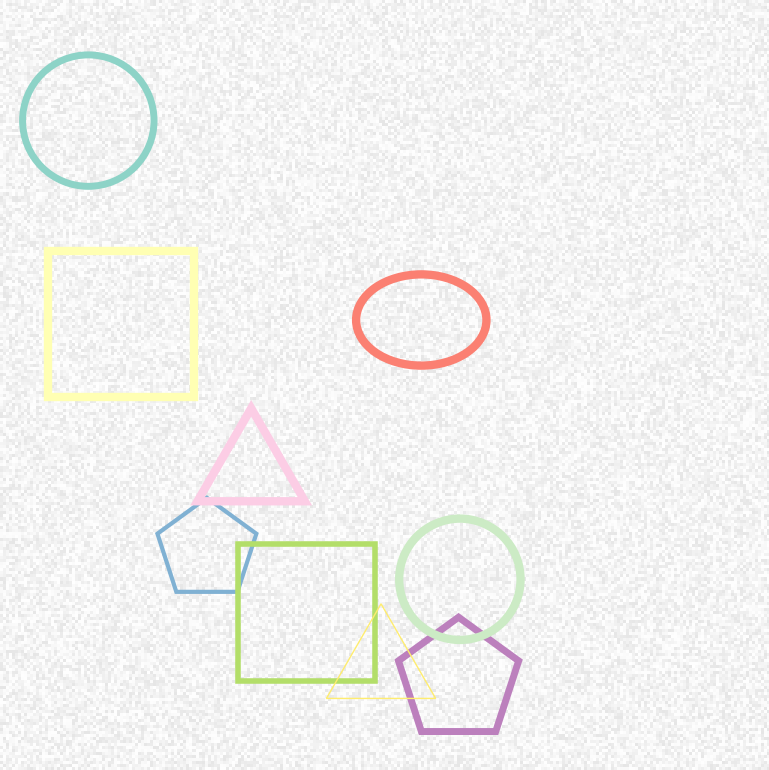[{"shape": "circle", "thickness": 2.5, "radius": 0.43, "center": [0.115, 0.843]}, {"shape": "square", "thickness": 3, "radius": 0.47, "center": [0.157, 0.579]}, {"shape": "oval", "thickness": 3, "radius": 0.42, "center": [0.547, 0.584]}, {"shape": "pentagon", "thickness": 1.5, "radius": 0.34, "center": [0.269, 0.286]}, {"shape": "square", "thickness": 2, "radius": 0.45, "center": [0.398, 0.204]}, {"shape": "triangle", "thickness": 3, "radius": 0.4, "center": [0.326, 0.389]}, {"shape": "pentagon", "thickness": 2.5, "radius": 0.41, "center": [0.596, 0.116]}, {"shape": "circle", "thickness": 3, "radius": 0.39, "center": [0.597, 0.248]}, {"shape": "triangle", "thickness": 0.5, "radius": 0.41, "center": [0.495, 0.134]}]